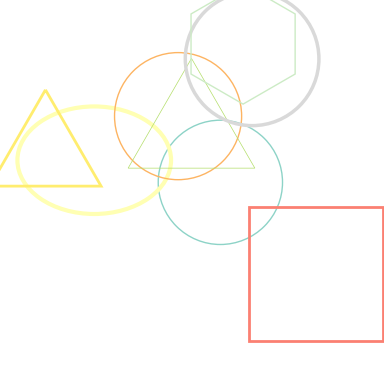[{"shape": "circle", "thickness": 1, "radius": 0.81, "center": [0.572, 0.526]}, {"shape": "oval", "thickness": 3, "radius": 1.0, "center": [0.245, 0.584]}, {"shape": "square", "thickness": 2, "radius": 0.87, "center": [0.822, 0.289]}, {"shape": "circle", "thickness": 1, "radius": 0.83, "center": [0.463, 0.698]}, {"shape": "triangle", "thickness": 0.5, "radius": 0.95, "center": [0.497, 0.658]}, {"shape": "circle", "thickness": 2.5, "radius": 0.87, "center": [0.655, 0.847]}, {"shape": "hexagon", "thickness": 1, "radius": 0.78, "center": [0.631, 0.886]}, {"shape": "triangle", "thickness": 2, "radius": 0.83, "center": [0.118, 0.6]}]